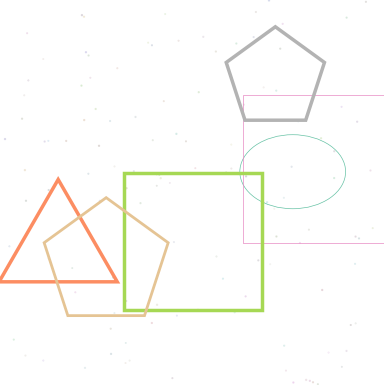[{"shape": "oval", "thickness": 0.5, "radius": 0.69, "center": [0.76, 0.554]}, {"shape": "triangle", "thickness": 2.5, "radius": 0.89, "center": [0.151, 0.357]}, {"shape": "square", "thickness": 0.5, "radius": 0.96, "center": [0.823, 0.561]}, {"shape": "square", "thickness": 2.5, "radius": 0.89, "center": [0.501, 0.373]}, {"shape": "pentagon", "thickness": 2, "radius": 0.85, "center": [0.276, 0.317]}, {"shape": "pentagon", "thickness": 2.5, "radius": 0.67, "center": [0.715, 0.796]}]